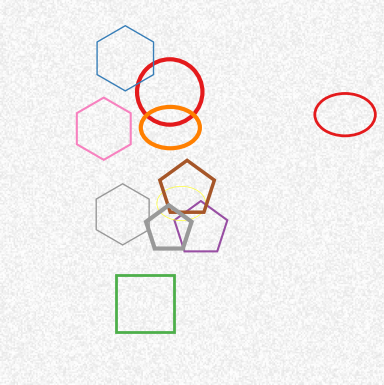[{"shape": "oval", "thickness": 2, "radius": 0.39, "center": [0.896, 0.702]}, {"shape": "circle", "thickness": 3, "radius": 0.42, "center": [0.441, 0.761]}, {"shape": "hexagon", "thickness": 1, "radius": 0.42, "center": [0.325, 0.849]}, {"shape": "square", "thickness": 2, "radius": 0.37, "center": [0.377, 0.211]}, {"shape": "pentagon", "thickness": 1.5, "radius": 0.36, "center": [0.522, 0.406]}, {"shape": "oval", "thickness": 3, "radius": 0.38, "center": [0.442, 0.669]}, {"shape": "oval", "thickness": 0.5, "radius": 0.32, "center": [0.471, 0.472]}, {"shape": "pentagon", "thickness": 2.5, "radius": 0.37, "center": [0.486, 0.509]}, {"shape": "hexagon", "thickness": 1.5, "radius": 0.4, "center": [0.27, 0.666]}, {"shape": "hexagon", "thickness": 1, "radius": 0.4, "center": [0.319, 0.443]}, {"shape": "pentagon", "thickness": 3, "radius": 0.31, "center": [0.438, 0.405]}]